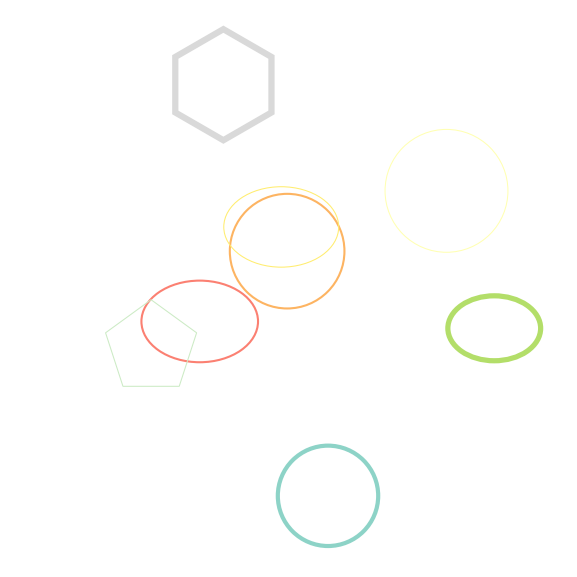[{"shape": "circle", "thickness": 2, "radius": 0.43, "center": [0.568, 0.141]}, {"shape": "circle", "thickness": 0.5, "radius": 0.53, "center": [0.773, 0.669]}, {"shape": "oval", "thickness": 1, "radius": 0.5, "center": [0.346, 0.443]}, {"shape": "circle", "thickness": 1, "radius": 0.5, "center": [0.497, 0.564]}, {"shape": "oval", "thickness": 2.5, "radius": 0.4, "center": [0.856, 0.431]}, {"shape": "hexagon", "thickness": 3, "radius": 0.48, "center": [0.387, 0.852]}, {"shape": "pentagon", "thickness": 0.5, "radius": 0.41, "center": [0.262, 0.397]}, {"shape": "oval", "thickness": 0.5, "radius": 0.5, "center": [0.487, 0.606]}]